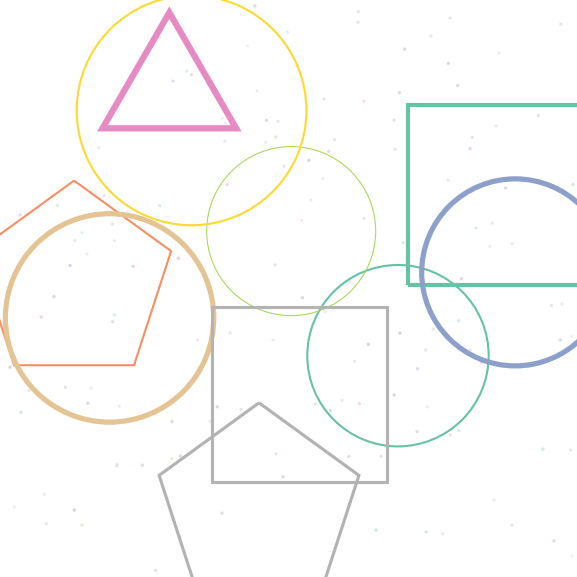[{"shape": "square", "thickness": 2, "radius": 0.78, "center": [0.862, 0.662]}, {"shape": "circle", "thickness": 1, "radius": 0.79, "center": [0.689, 0.383]}, {"shape": "pentagon", "thickness": 1, "radius": 0.88, "center": [0.128, 0.51]}, {"shape": "circle", "thickness": 2.5, "radius": 0.81, "center": [0.892, 0.527]}, {"shape": "triangle", "thickness": 3, "radius": 0.67, "center": [0.293, 0.844]}, {"shape": "circle", "thickness": 0.5, "radius": 0.73, "center": [0.504, 0.599]}, {"shape": "circle", "thickness": 1, "radius": 0.99, "center": [0.332, 0.808]}, {"shape": "circle", "thickness": 2.5, "radius": 0.9, "center": [0.19, 0.449]}, {"shape": "square", "thickness": 1.5, "radius": 0.76, "center": [0.518, 0.315]}, {"shape": "pentagon", "thickness": 1.5, "radius": 0.91, "center": [0.449, 0.12]}]